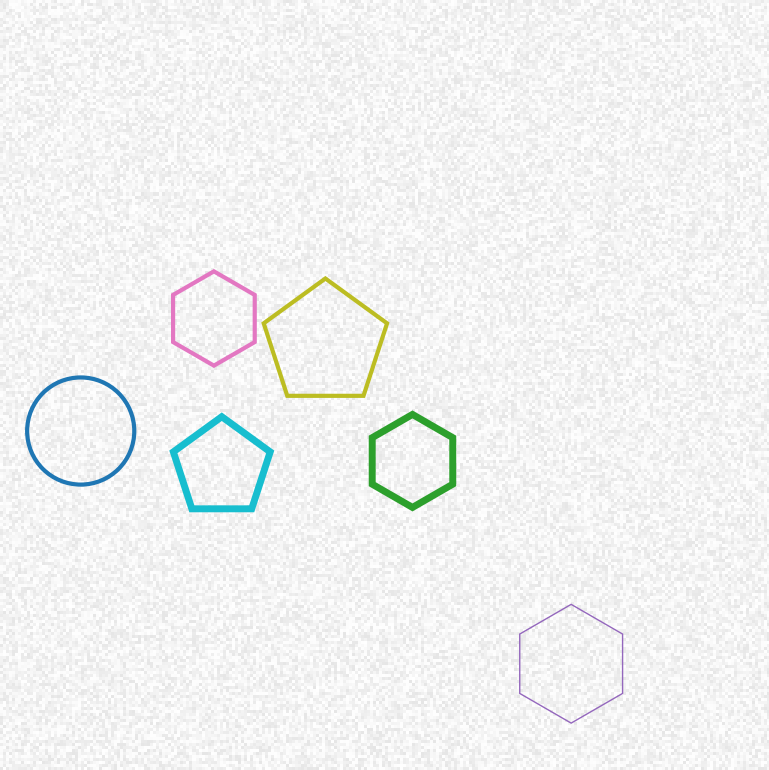[{"shape": "circle", "thickness": 1.5, "radius": 0.35, "center": [0.105, 0.44]}, {"shape": "hexagon", "thickness": 2.5, "radius": 0.3, "center": [0.536, 0.401]}, {"shape": "hexagon", "thickness": 0.5, "radius": 0.39, "center": [0.742, 0.138]}, {"shape": "hexagon", "thickness": 1.5, "radius": 0.31, "center": [0.278, 0.586]}, {"shape": "pentagon", "thickness": 1.5, "radius": 0.42, "center": [0.423, 0.554]}, {"shape": "pentagon", "thickness": 2.5, "radius": 0.33, "center": [0.288, 0.393]}]